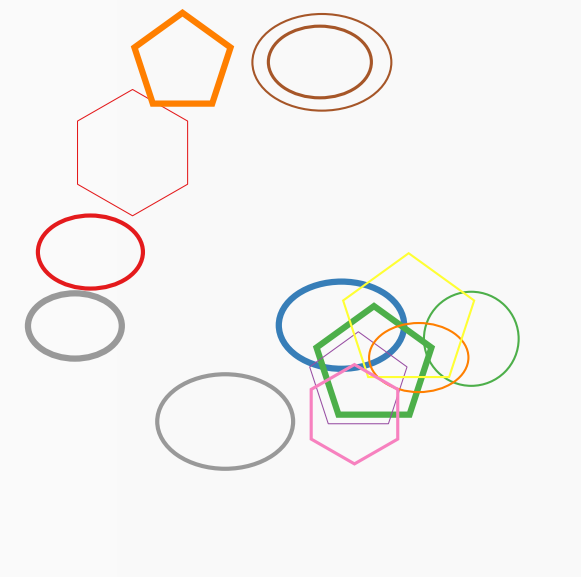[{"shape": "hexagon", "thickness": 0.5, "radius": 0.55, "center": [0.228, 0.735]}, {"shape": "oval", "thickness": 2, "radius": 0.45, "center": [0.156, 0.563]}, {"shape": "oval", "thickness": 3, "radius": 0.54, "center": [0.587, 0.436]}, {"shape": "circle", "thickness": 1, "radius": 0.41, "center": [0.811, 0.412]}, {"shape": "pentagon", "thickness": 3, "radius": 0.52, "center": [0.643, 0.365]}, {"shape": "pentagon", "thickness": 0.5, "radius": 0.44, "center": [0.617, 0.337]}, {"shape": "oval", "thickness": 1, "radius": 0.43, "center": [0.72, 0.38]}, {"shape": "pentagon", "thickness": 3, "radius": 0.43, "center": [0.314, 0.89]}, {"shape": "pentagon", "thickness": 1, "radius": 0.59, "center": [0.703, 0.442]}, {"shape": "oval", "thickness": 1, "radius": 0.6, "center": [0.554, 0.891]}, {"shape": "oval", "thickness": 1.5, "radius": 0.44, "center": [0.55, 0.892]}, {"shape": "hexagon", "thickness": 1.5, "radius": 0.43, "center": [0.61, 0.282]}, {"shape": "oval", "thickness": 3, "radius": 0.4, "center": [0.129, 0.435]}, {"shape": "oval", "thickness": 2, "radius": 0.58, "center": [0.387, 0.269]}]